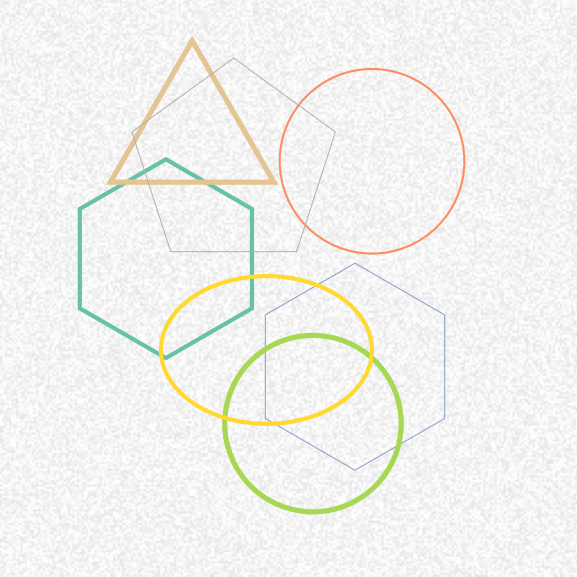[{"shape": "hexagon", "thickness": 2, "radius": 0.86, "center": [0.287, 0.551]}, {"shape": "circle", "thickness": 1, "radius": 0.8, "center": [0.644, 0.72]}, {"shape": "hexagon", "thickness": 0.5, "radius": 0.9, "center": [0.615, 0.364]}, {"shape": "circle", "thickness": 2.5, "radius": 0.76, "center": [0.542, 0.266]}, {"shape": "oval", "thickness": 2, "radius": 0.91, "center": [0.461, 0.393]}, {"shape": "triangle", "thickness": 2.5, "radius": 0.82, "center": [0.333, 0.765]}, {"shape": "pentagon", "thickness": 0.5, "radius": 0.93, "center": [0.405, 0.713]}]